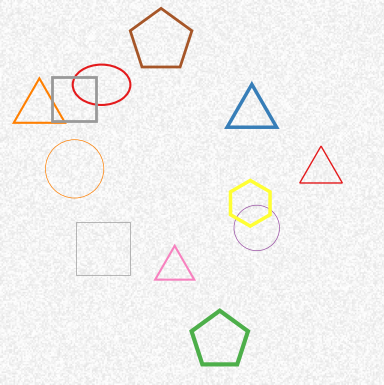[{"shape": "triangle", "thickness": 1, "radius": 0.32, "center": [0.834, 0.557]}, {"shape": "oval", "thickness": 1.5, "radius": 0.37, "center": [0.264, 0.78]}, {"shape": "triangle", "thickness": 2.5, "radius": 0.37, "center": [0.654, 0.707]}, {"shape": "pentagon", "thickness": 3, "radius": 0.39, "center": [0.571, 0.116]}, {"shape": "circle", "thickness": 0.5, "radius": 0.3, "center": [0.667, 0.408]}, {"shape": "triangle", "thickness": 1.5, "radius": 0.38, "center": [0.102, 0.72]}, {"shape": "circle", "thickness": 0.5, "radius": 0.38, "center": [0.194, 0.561]}, {"shape": "hexagon", "thickness": 2.5, "radius": 0.3, "center": [0.65, 0.472]}, {"shape": "pentagon", "thickness": 2, "radius": 0.42, "center": [0.418, 0.894]}, {"shape": "triangle", "thickness": 1.5, "radius": 0.29, "center": [0.454, 0.303]}, {"shape": "square", "thickness": 2, "radius": 0.29, "center": [0.193, 0.743]}, {"shape": "square", "thickness": 0.5, "radius": 0.35, "center": [0.268, 0.355]}]